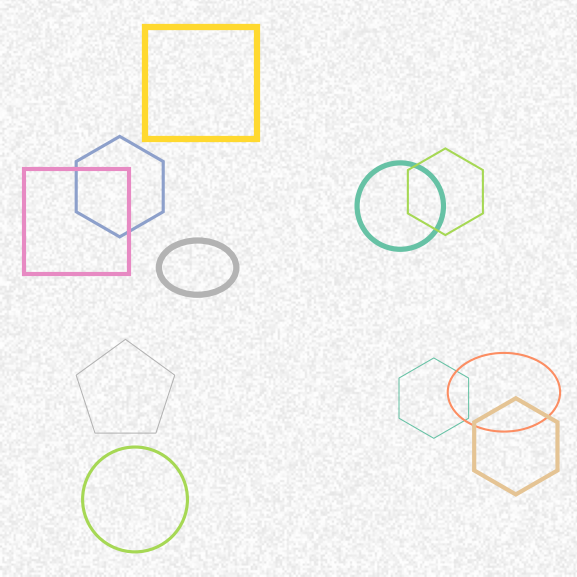[{"shape": "circle", "thickness": 2.5, "radius": 0.37, "center": [0.693, 0.642]}, {"shape": "hexagon", "thickness": 0.5, "radius": 0.35, "center": [0.751, 0.31]}, {"shape": "oval", "thickness": 1, "radius": 0.49, "center": [0.873, 0.32]}, {"shape": "hexagon", "thickness": 1.5, "radius": 0.44, "center": [0.207, 0.676]}, {"shape": "square", "thickness": 2, "radius": 0.45, "center": [0.133, 0.615]}, {"shape": "circle", "thickness": 1.5, "radius": 0.45, "center": [0.234, 0.134]}, {"shape": "hexagon", "thickness": 1, "radius": 0.38, "center": [0.771, 0.667]}, {"shape": "square", "thickness": 3, "radius": 0.49, "center": [0.348, 0.856]}, {"shape": "hexagon", "thickness": 2, "radius": 0.42, "center": [0.893, 0.226]}, {"shape": "pentagon", "thickness": 0.5, "radius": 0.45, "center": [0.217, 0.322]}, {"shape": "oval", "thickness": 3, "radius": 0.34, "center": [0.342, 0.536]}]